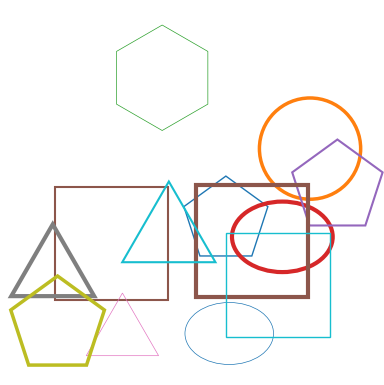[{"shape": "pentagon", "thickness": 1, "radius": 0.57, "center": [0.587, 0.428]}, {"shape": "oval", "thickness": 0.5, "radius": 0.58, "center": [0.595, 0.134]}, {"shape": "circle", "thickness": 2.5, "radius": 0.66, "center": [0.805, 0.614]}, {"shape": "hexagon", "thickness": 0.5, "radius": 0.68, "center": [0.421, 0.798]}, {"shape": "oval", "thickness": 3, "radius": 0.65, "center": [0.733, 0.385]}, {"shape": "pentagon", "thickness": 1.5, "radius": 0.62, "center": [0.876, 0.514]}, {"shape": "square", "thickness": 3, "radius": 0.73, "center": [0.654, 0.375]}, {"shape": "square", "thickness": 1.5, "radius": 0.74, "center": [0.289, 0.368]}, {"shape": "triangle", "thickness": 0.5, "radius": 0.54, "center": [0.318, 0.13]}, {"shape": "triangle", "thickness": 3, "radius": 0.62, "center": [0.137, 0.293]}, {"shape": "pentagon", "thickness": 2.5, "radius": 0.64, "center": [0.15, 0.155]}, {"shape": "square", "thickness": 1, "radius": 0.68, "center": [0.721, 0.26]}, {"shape": "triangle", "thickness": 1.5, "radius": 0.7, "center": [0.439, 0.389]}]